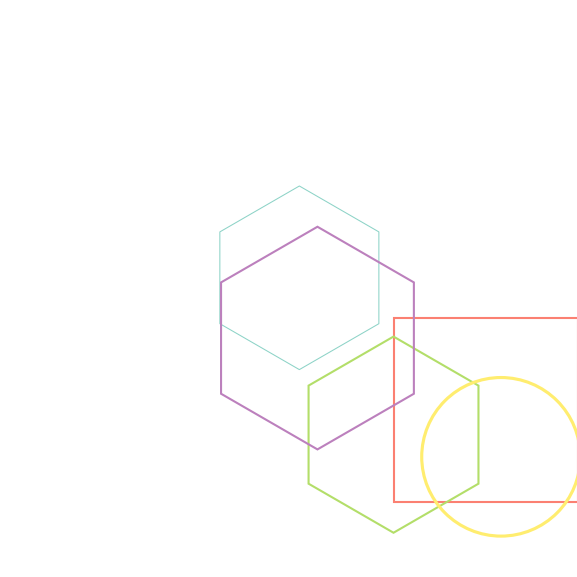[{"shape": "hexagon", "thickness": 0.5, "radius": 0.79, "center": [0.518, 0.518]}, {"shape": "square", "thickness": 1, "radius": 0.8, "center": [0.841, 0.289]}, {"shape": "hexagon", "thickness": 1, "radius": 0.85, "center": [0.681, 0.246]}, {"shape": "hexagon", "thickness": 1, "radius": 0.96, "center": [0.55, 0.414]}, {"shape": "circle", "thickness": 1.5, "radius": 0.69, "center": [0.868, 0.208]}]